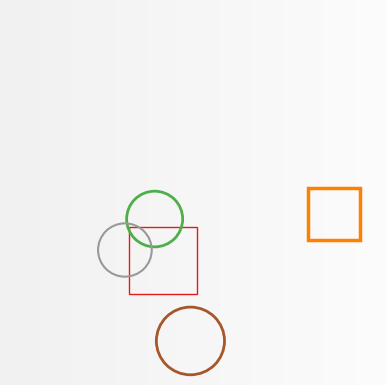[{"shape": "square", "thickness": 1, "radius": 0.44, "center": [0.421, 0.323]}, {"shape": "circle", "thickness": 2, "radius": 0.36, "center": [0.399, 0.431]}, {"shape": "square", "thickness": 2.5, "radius": 0.33, "center": [0.863, 0.444]}, {"shape": "circle", "thickness": 2, "radius": 0.44, "center": [0.491, 0.114]}, {"shape": "circle", "thickness": 1.5, "radius": 0.35, "center": [0.322, 0.351]}]